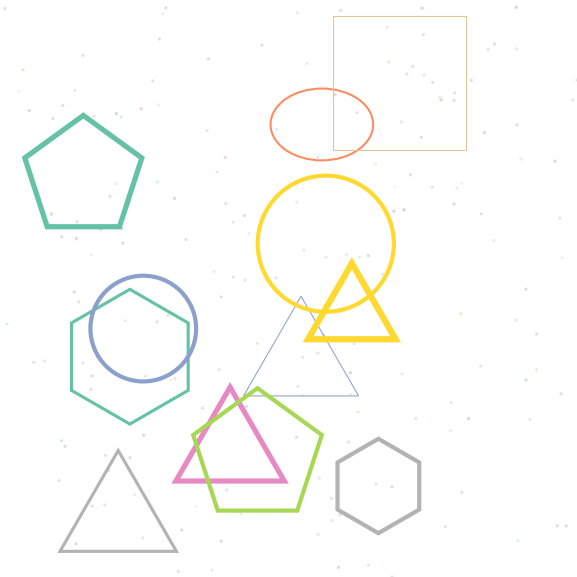[{"shape": "pentagon", "thickness": 2.5, "radius": 0.53, "center": [0.144, 0.693]}, {"shape": "hexagon", "thickness": 1.5, "radius": 0.58, "center": [0.225, 0.382]}, {"shape": "oval", "thickness": 1, "radius": 0.44, "center": [0.557, 0.784]}, {"shape": "circle", "thickness": 2, "radius": 0.46, "center": [0.248, 0.43]}, {"shape": "triangle", "thickness": 0.5, "radius": 0.58, "center": [0.521, 0.371]}, {"shape": "triangle", "thickness": 2.5, "radius": 0.54, "center": [0.398, 0.22]}, {"shape": "pentagon", "thickness": 2, "radius": 0.59, "center": [0.446, 0.21]}, {"shape": "triangle", "thickness": 3, "radius": 0.44, "center": [0.609, 0.456]}, {"shape": "circle", "thickness": 2, "radius": 0.59, "center": [0.564, 0.577]}, {"shape": "square", "thickness": 0.5, "radius": 0.58, "center": [0.692, 0.856]}, {"shape": "triangle", "thickness": 1.5, "radius": 0.58, "center": [0.205, 0.103]}, {"shape": "hexagon", "thickness": 2, "radius": 0.41, "center": [0.655, 0.158]}]